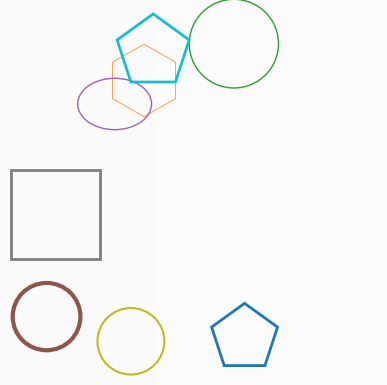[{"shape": "pentagon", "thickness": 2, "radius": 0.45, "center": [0.631, 0.123]}, {"shape": "hexagon", "thickness": 0.5, "radius": 0.47, "center": [0.372, 0.791]}, {"shape": "circle", "thickness": 1, "radius": 0.58, "center": [0.604, 0.887]}, {"shape": "oval", "thickness": 1, "radius": 0.48, "center": [0.296, 0.73]}, {"shape": "circle", "thickness": 3, "radius": 0.44, "center": [0.12, 0.178]}, {"shape": "square", "thickness": 2, "radius": 0.58, "center": [0.143, 0.442]}, {"shape": "circle", "thickness": 1.5, "radius": 0.43, "center": [0.338, 0.114]}, {"shape": "pentagon", "thickness": 2, "radius": 0.49, "center": [0.395, 0.866]}]